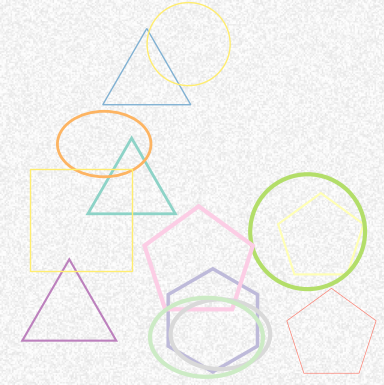[{"shape": "triangle", "thickness": 2, "radius": 0.66, "center": [0.342, 0.51]}, {"shape": "pentagon", "thickness": 1.5, "radius": 0.58, "center": [0.833, 0.382]}, {"shape": "hexagon", "thickness": 2.5, "radius": 0.67, "center": [0.553, 0.168]}, {"shape": "pentagon", "thickness": 0.5, "radius": 0.61, "center": [0.861, 0.129]}, {"shape": "triangle", "thickness": 1, "radius": 0.66, "center": [0.381, 0.794]}, {"shape": "oval", "thickness": 2, "radius": 0.61, "center": [0.271, 0.626]}, {"shape": "circle", "thickness": 3, "radius": 0.75, "center": [0.799, 0.398]}, {"shape": "pentagon", "thickness": 3, "radius": 0.74, "center": [0.516, 0.316]}, {"shape": "oval", "thickness": 3, "radius": 0.65, "center": [0.573, 0.132]}, {"shape": "triangle", "thickness": 1.5, "radius": 0.7, "center": [0.18, 0.186]}, {"shape": "oval", "thickness": 3, "radius": 0.73, "center": [0.536, 0.124]}, {"shape": "square", "thickness": 1, "radius": 0.67, "center": [0.21, 0.429]}, {"shape": "circle", "thickness": 1, "radius": 0.54, "center": [0.49, 0.885]}]